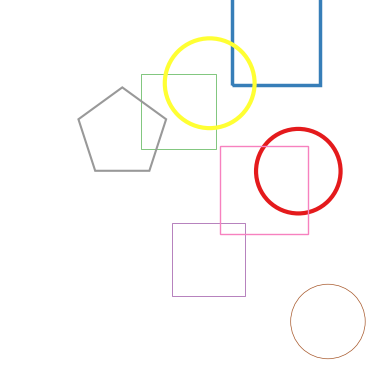[{"shape": "circle", "thickness": 3, "radius": 0.55, "center": [0.775, 0.555]}, {"shape": "square", "thickness": 2.5, "radius": 0.58, "center": [0.717, 0.895]}, {"shape": "square", "thickness": 0.5, "radius": 0.48, "center": [0.464, 0.711]}, {"shape": "square", "thickness": 0.5, "radius": 0.47, "center": [0.541, 0.326]}, {"shape": "circle", "thickness": 3, "radius": 0.58, "center": [0.545, 0.784]}, {"shape": "circle", "thickness": 0.5, "radius": 0.48, "center": [0.852, 0.165]}, {"shape": "square", "thickness": 1, "radius": 0.57, "center": [0.685, 0.507]}, {"shape": "pentagon", "thickness": 1.5, "radius": 0.6, "center": [0.318, 0.653]}]